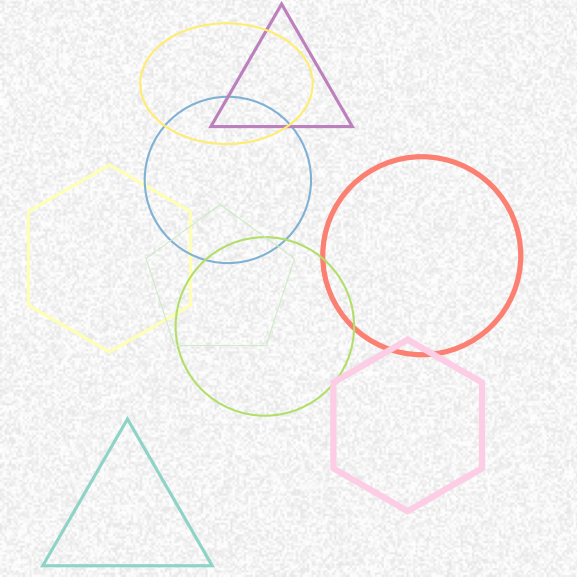[{"shape": "triangle", "thickness": 1.5, "radius": 0.85, "center": [0.221, 0.104]}, {"shape": "hexagon", "thickness": 1.5, "radius": 0.81, "center": [0.19, 0.552]}, {"shape": "circle", "thickness": 2.5, "radius": 0.86, "center": [0.73, 0.556]}, {"shape": "circle", "thickness": 1, "radius": 0.72, "center": [0.395, 0.688]}, {"shape": "circle", "thickness": 1, "radius": 0.77, "center": [0.459, 0.434]}, {"shape": "hexagon", "thickness": 3, "radius": 0.74, "center": [0.706, 0.262]}, {"shape": "triangle", "thickness": 1.5, "radius": 0.71, "center": [0.488, 0.851]}, {"shape": "pentagon", "thickness": 0.5, "radius": 0.68, "center": [0.381, 0.51]}, {"shape": "oval", "thickness": 1, "radius": 0.75, "center": [0.392, 0.854]}]